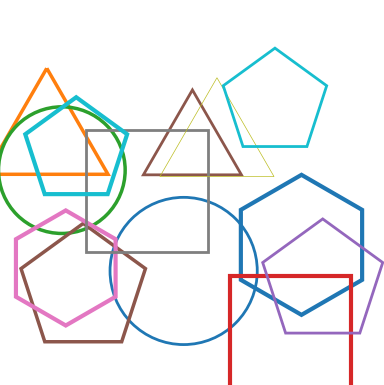[{"shape": "circle", "thickness": 2, "radius": 0.96, "center": [0.477, 0.296]}, {"shape": "hexagon", "thickness": 3, "radius": 0.91, "center": [0.783, 0.364]}, {"shape": "triangle", "thickness": 2.5, "radius": 0.92, "center": [0.121, 0.639]}, {"shape": "circle", "thickness": 2.5, "radius": 0.82, "center": [0.161, 0.558]}, {"shape": "square", "thickness": 3, "radius": 0.79, "center": [0.755, 0.126]}, {"shape": "pentagon", "thickness": 2, "radius": 0.82, "center": [0.838, 0.267]}, {"shape": "triangle", "thickness": 2, "radius": 0.73, "center": [0.5, 0.619]}, {"shape": "pentagon", "thickness": 2.5, "radius": 0.85, "center": [0.216, 0.25]}, {"shape": "hexagon", "thickness": 3, "radius": 0.75, "center": [0.171, 0.304]}, {"shape": "square", "thickness": 2, "radius": 0.79, "center": [0.382, 0.503]}, {"shape": "triangle", "thickness": 0.5, "radius": 0.86, "center": [0.564, 0.627]}, {"shape": "pentagon", "thickness": 2, "radius": 0.71, "center": [0.714, 0.734]}, {"shape": "pentagon", "thickness": 3, "radius": 0.7, "center": [0.198, 0.608]}]